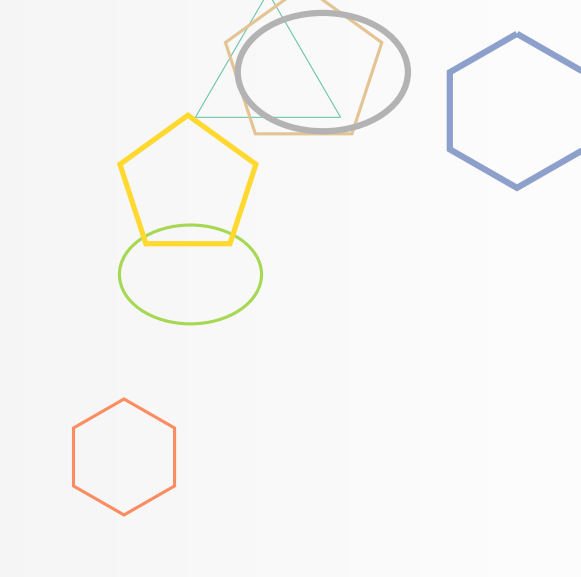[{"shape": "triangle", "thickness": 0.5, "radius": 0.72, "center": [0.461, 0.868]}, {"shape": "hexagon", "thickness": 1.5, "radius": 0.5, "center": [0.213, 0.208]}, {"shape": "hexagon", "thickness": 3, "radius": 0.67, "center": [0.889, 0.807]}, {"shape": "oval", "thickness": 1.5, "radius": 0.61, "center": [0.328, 0.524]}, {"shape": "pentagon", "thickness": 2.5, "radius": 0.61, "center": [0.323, 0.677]}, {"shape": "pentagon", "thickness": 1.5, "radius": 0.71, "center": [0.522, 0.882]}, {"shape": "oval", "thickness": 3, "radius": 0.73, "center": [0.555, 0.874]}]